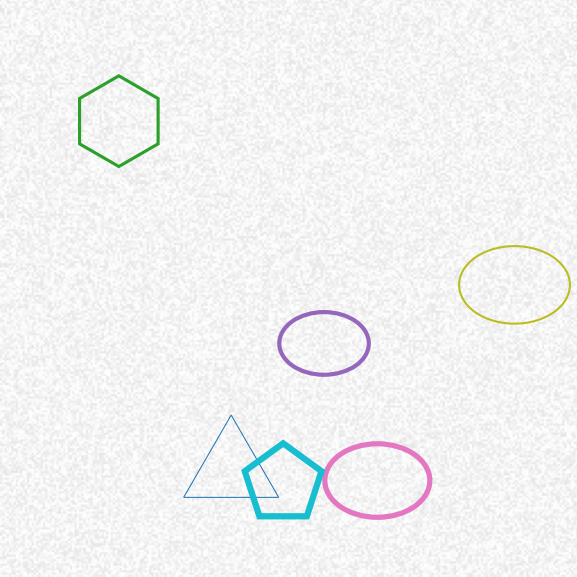[{"shape": "triangle", "thickness": 0.5, "radius": 0.48, "center": [0.4, 0.185]}, {"shape": "hexagon", "thickness": 1.5, "radius": 0.39, "center": [0.206, 0.789]}, {"shape": "oval", "thickness": 2, "radius": 0.39, "center": [0.561, 0.404]}, {"shape": "oval", "thickness": 2.5, "radius": 0.45, "center": [0.653, 0.167]}, {"shape": "oval", "thickness": 1, "radius": 0.48, "center": [0.891, 0.506]}, {"shape": "pentagon", "thickness": 3, "radius": 0.35, "center": [0.49, 0.162]}]